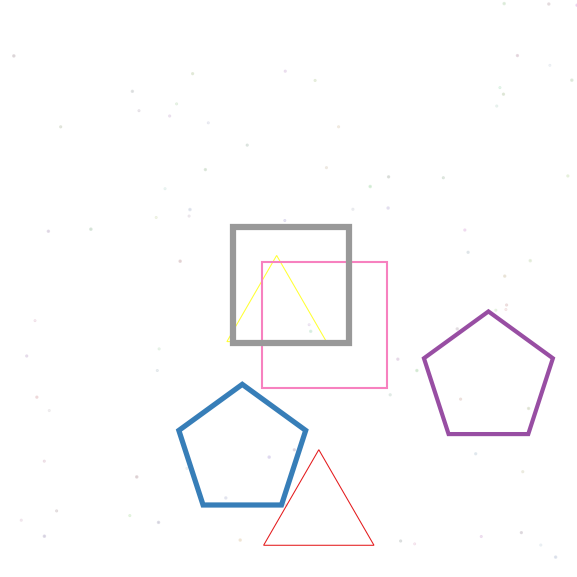[{"shape": "triangle", "thickness": 0.5, "radius": 0.55, "center": [0.552, 0.11]}, {"shape": "pentagon", "thickness": 2.5, "radius": 0.58, "center": [0.42, 0.218]}, {"shape": "pentagon", "thickness": 2, "radius": 0.59, "center": [0.846, 0.342]}, {"shape": "triangle", "thickness": 0.5, "radius": 0.5, "center": [0.479, 0.457]}, {"shape": "square", "thickness": 1, "radius": 0.54, "center": [0.562, 0.436]}, {"shape": "square", "thickness": 3, "radius": 0.5, "center": [0.503, 0.506]}]